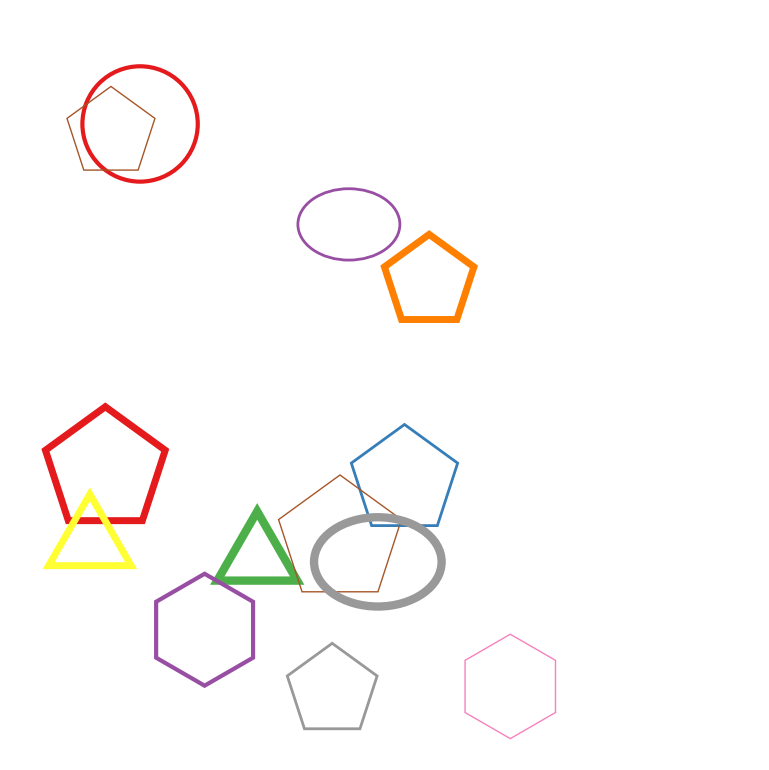[{"shape": "pentagon", "thickness": 2.5, "radius": 0.41, "center": [0.137, 0.39]}, {"shape": "circle", "thickness": 1.5, "radius": 0.37, "center": [0.182, 0.839]}, {"shape": "pentagon", "thickness": 1, "radius": 0.36, "center": [0.525, 0.376]}, {"shape": "triangle", "thickness": 3, "radius": 0.3, "center": [0.334, 0.276]}, {"shape": "hexagon", "thickness": 1.5, "radius": 0.36, "center": [0.266, 0.182]}, {"shape": "oval", "thickness": 1, "radius": 0.33, "center": [0.453, 0.709]}, {"shape": "pentagon", "thickness": 2.5, "radius": 0.31, "center": [0.557, 0.634]}, {"shape": "triangle", "thickness": 2.5, "radius": 0.31, "center": [0.117, 0.296]}, {"shape": "pentagon", "thickness": 0.5, "radius": 0.42, "center": [0.442, 0.299]}, {"shape": "pentagon", "thickness": 0.5, "radius": 0.3, "center": [0.144, 0.828]}, {"shape": "hexagon", "thickness": 0.5, "radius": 0.34, "center": [0.663, 0.109]}, {"shape": "oval", "thickness": 3, "radius": 0.41, "center": [0.491, 0.27]}, {"shape": "pentagon", "thickness": 1, "radius": 0.31, "center": [0.431, 0.103]}]